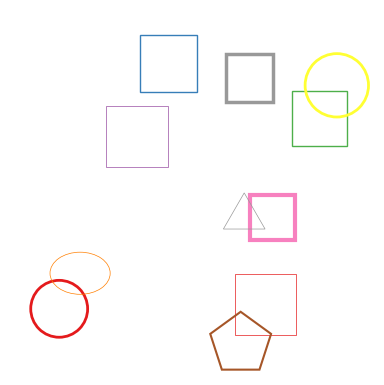[{"shape": "circle", "thickness": 2, "radius": 0.37, "center": [0.154, 0.198]}, {"shape": "square", "thickness": 0.5, "radius": 0.39, "center": [0.69, 0.208]}, {"shape": "square", "thickness": 1, "radius": 0.38, "center": [0.438, 0.835]}, {"shape": "square", "thickness": 1, "radius": 0.36, "center": [0.831, 0.692]}, {"shape": "square", "thickness": 0.5, "radius": 0.4, "center": [0.356, 0.645]}, {"shape": "oval", "thickness": 0.5, "radius": 0.39, "center": [0.208, 0.29]}, {"shape": "circle", "thickness": 2, "radius": 0.41, "center": [0.875, 0.778]}, {"shape": "pentagon", "thickness": 1.5, "radius": 0.42, "center": [0.625, 0.107]}, {"shape": "square", "thickness": 3, "radius": 0.29, "center": [0.708, 0.435]}, {"shape": "square", "thickness": 2.5, "radius": 0.31, "center": [0.648, 0.798]}, {"shape": "triangle", "thickness": 0.5, "radius": 0.31, "center": [0.634, 0.436]}]